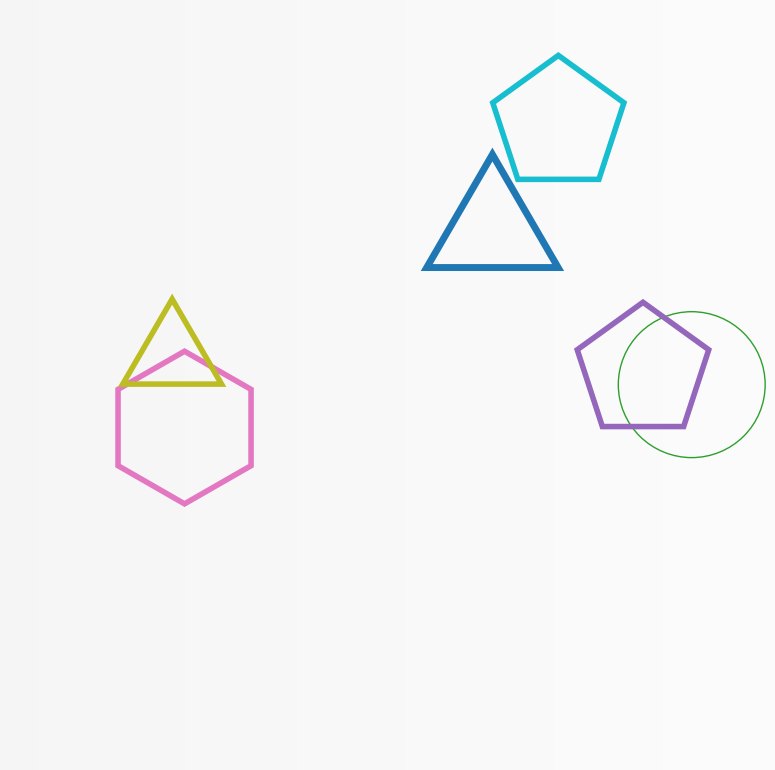[{"shape": "triangle", "thickness": 2.5, "radius": 0.49, "center": [0.635, 0.701]}, {"shape": "circle", "thickness": 0.5, "radius": 0.47, "center": [0.893, 0.5]}, {"shape": "pentagon", "thickness": 2, "radius": 0.45, "center": [0.83, 0.518]}, {"shape": "hexagon", "thickness": 2, "radius": 0.5, "center": [0.238, 0.445]}, {"shape": "triangle", "thickness": 2, "radius": 0.37, "center": [0.222, 0.538]}, {"shape": "pentagon", "thickness": 2, "radius": 0.44, "center": [0.72, 0.839]}]